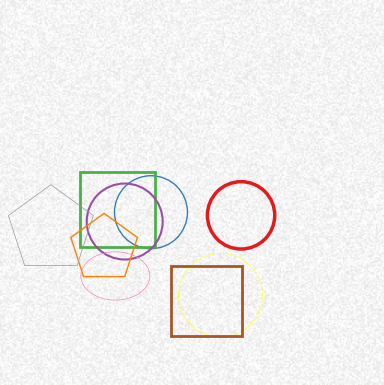[{"shape": "circle", "thickness": 2.5, "radius": 0.44, "center": [0.626, 0.441]}, {"shape": "circle", "thickness": 1, "radius": 0.47, "center": [0.392, 0.449]}, {"shape": "square", "thickness": 2, "radius": 0.49, "center": [0.305, 0.456]}, {"shape": "circle", "thickness": 1.5, "radius": 0.49, "center": [0.324, 0.425]}, {"shape": "pentagon", "thickness": 1, "radius": 0.45, "center": [0.27, 0.355]}, {"shape": "circle", "thickness": 0.5, "radius": 0.55, "center": [0.573, 0.233]}, {"shape": "square", "thickness": 2, "radius": 0.46, "center": [0.536, 0.218]}, {"shape": "oval", "thickness": 0.5, "radius": 0.45, "center": [0.3, 0.283]}, {"shape": "pentagon", "thickness": 0.5, "radius": 0.58, "center": [0.132, 0.404]}]